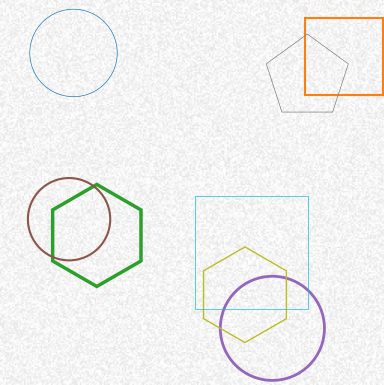[{"shape": "circle", "thickness": 0.5, "radius": 0.57, "center": [0.191, 0.862]}, {"shape": "square", "thickness": 1.5, "radius": 0.5, "center": [0.893, 0.853]}, {"shape": "hexagon", "thickness": 2.5, "radius": 0.66, "center": [0.251, 0.388]}, {"shape": "circle", "thickness": 2, "radius": 0.68, "center": [0.707, 0.147]}, {"shape": "circle", "thickness": 1.5, "radius": 0.53, "center": [0.179, 0.431]}, {"shape": "pentagon", "thickness": 0.5, "radius": 0.56, "center": [0.798, 0.8]}, {"shape": "hexagon", "thickness": 1, "radius": 0.62, "center": [0.636, 0.234]}, {"shape": "square", "thickness": 0.5, "radius": 0.73, "center": [0.652, 0.345]}]